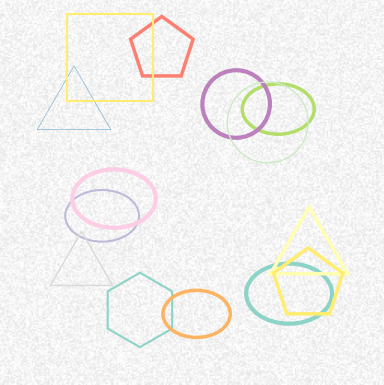[{"shape": "oval", "thickness": 3, "radius": 0.56, "center": [0.751, 0.237]}, {"shape": "hexagon", "thickness": 1.5, "radius": 0.48, "center": [0.363, 0.195]}, {"shape": "triangle", "thickness": 2.5, "radius": 0.58, "center": [0.803, 0.347]}, {"shape": "oval", "thickness": 1.5, "radius": 0.48, "center": [0.265, 0.439]}, {"shape": "pentagon", "thickness": 2.5, "radius": 0.43, "center": [0.42, 0.872]}, {"shape": "triangle", "thickness": 0.5, "radius": 0.55, "center": [0.192, 0.719]}, {"shape": "oval", "thickness": 2.5, "radius": 0.44, "center": [0.511, 0.185]}, {"shape": "oval", "thickness": 2.5, "radius": 0.47, "center": [0.723, 0.717]}, {"shape": "oval", "thickness": 3, "radius": 0.54, "center": [0.296, 0.484]}, {"shape": "triangle", "thickness": 1, "radius": 0.47, "center": [0.212, 0.305]}, {"shape": "circle", "thickness": 3, "radius": 0.44, "center": [0.613, 0.73]}, {"shape": "circle", "thickness": 1, "radius": 0.53, "center": [0.695, 0.682]}, {"shape": "pentagon", "thickness": 2.5, "radius": 0.47, "center": [0.8, 0.261]}, {"shape": "square", "thickness": 1.5, "radius": 0.56, "center": [0.286, 0.851]}]